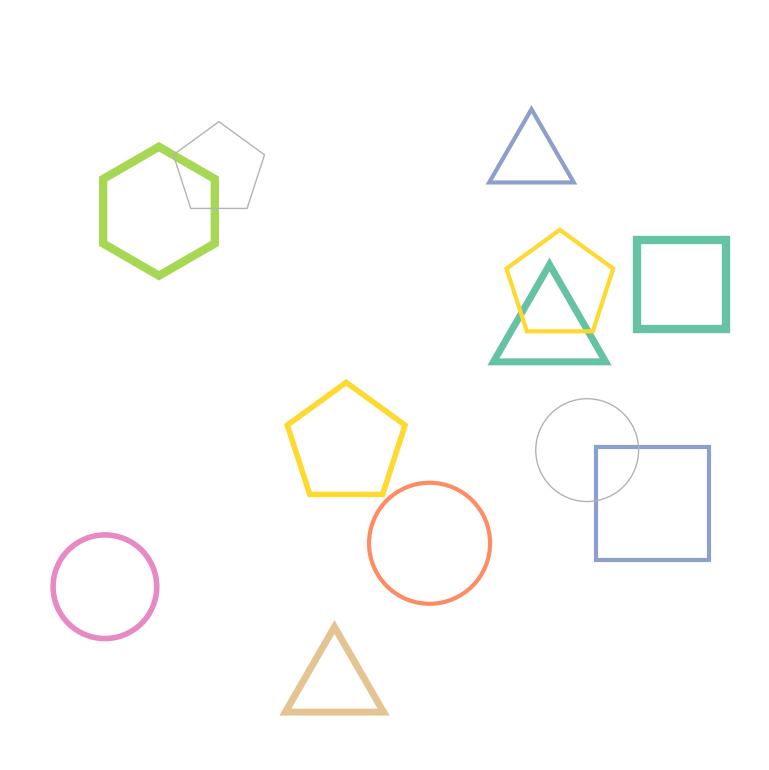[{"shape": "square", "thickness": 3, "radius": 0.29, "center": [0.885, 0.63]}, {"shape": "triangle", "thickness": 2.5, "radius": 0.42, "center": [0.714, 0.572]}, {"shape": "circle", "thickness": 1.5, "radius": 0.39, "center": [0.558, 0.294]}, {"shape": "triangle", "thickness": 1.5, "radius": 0.32, "center": [0.69, 0.795]}, {"shape": "square", "thickness": 1.5, "radius": 0.37, "center": [0.847, 0.347]}, {"shape": "circle", "thickness": 2, "radius": 0.34, "center": [0.136, 0.238]}, {"shape": "hexagon", "thickness": 3, "radius": 0.42, "center": [0.206, 0.726]}, {"shape": "pentagon", "thickness": 2, "radius": 0.4, "center": [0.45, 0.423]}, {"shape": "pentagon", "thickness": 1.5, "radius": 0.36, "center": [0.727, 0.629]}, {"shape": "triangle", "thickness": 2.5, "radius": 0.37, "center": [0.434, 0.112]}, {"shape": "pentagon", "thickness": 0.5, "radius": 0.31, "center": [0.284, 0.78]}, {"shape": "circle", "thickness": 0.5, "radius": 0.33, "center": [0.763, 0.415]}]